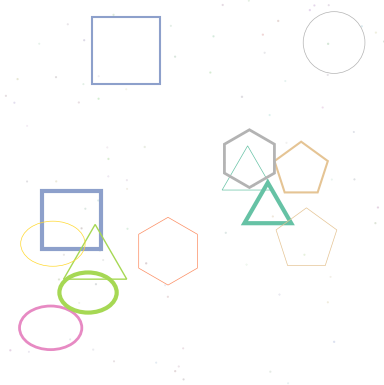[{"shape": "triangle", "thickness": 0.5, "radius": 0.38, "center": [0.643, 0.545]}, {"shape": "triangle", "thickness": 3, "radius": 0.35, "center": [0.696, 0.455]}, {"shape": "hexagon", "thickness": 0.5, "radius": 0.44, "center": [0.436, 0.348]}, {"shape": "square", "thickness": 3, "radius": 0.38, "center": [0.186, 0.428]}, {"shape": "square", "thickness": 1.5, "radius": 0.44, "center": [0.327, 0.869]}, {"shape": "oval", "thickness": 2, "radius": 0.4, "center": [0.132, 0.149]}, {"shape": "triangle", "thickness": 1, "radius": 0.47, "center": [0.247, 0.322]}, {"shape": "oval", "thickness": 3, "radius": 0.37, "center": [0.229, 0.24]}, {"shape": "oval", "thickness": 0.5, "radius": 0.42, "center": [0.137, 0.367]}, {"shape": "pentagon", "thickness": 0.5, "radius": 0.41, "center": [0.796, 0.377]}, {"shape": "pentagon", "thickness": 1.5, "radius": 0.36, "center": [0.782, 0.559]}, {"shape": "hexagon", "thickness": 2, "radius": 0.37, "center": [0.648, 0.588]}, {"shape": "circle", "thickness": 0.5, "radius": 0.4, "center": [0.868, 0.89]}]